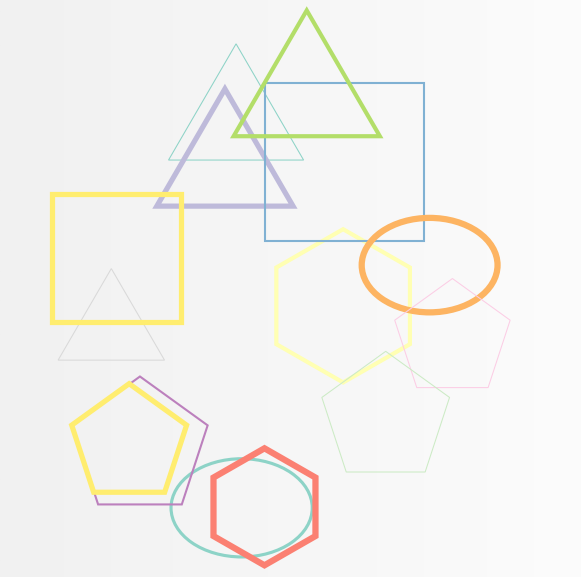[{"shape": "oval", "thickness": 1.5, "radius": 0.61, "center": [0.416, 0.12]}, {"shape": "triangle", "thickness": 0.5, "radius": 0.67, "center": [0.406, 0.789]}, {"shape": "hexagon", "thickness": 2, "radius": 0.66, "center": [0.59, 0.47]}, {"shape": "triangle", "thickness": 2.5, "radius": 0.68, "center": [0.387, 0.71]}, {"shape": "hexagon", "thickness": 3, "radius": 0.51, "center": [0.455, 0.122]}, {"shape": "square", "thickness": 1, "radius": 0.69, "center": [0.592, 0.719]}, {"shape": "oval", "thickness": 3, "radius": 0.58, "center": [0.739, 0.54]}, {"shape": "triangle", "thickness": 2, "radius": 0.73, "center": [0.528, 0.836]}, {"shape": "pentagon", "thickness": 0.5, "radius": 0.52, "center": [0.778, 0.412]}, {"shape": "triangle", "thickness": 0.5, "radius": 0.53, "center": [0.192, 0.428]}, {"shape": "pentagon", "thickness": 1, "radius": 0.61, "center": [0.241, 0.225]}, {"shape": "pentagon", "thickness": 0.5, "radius": 0.58, "center": [0.664, 0.275]}, {"shape": "square", "thickness": 2.5, "radius": 0.55, "center": [0.201, 0.552]}, {"shape": "pentagon", "thickness": 2.5, "radius": 0.52, "center": [0.222, 0.231]}]